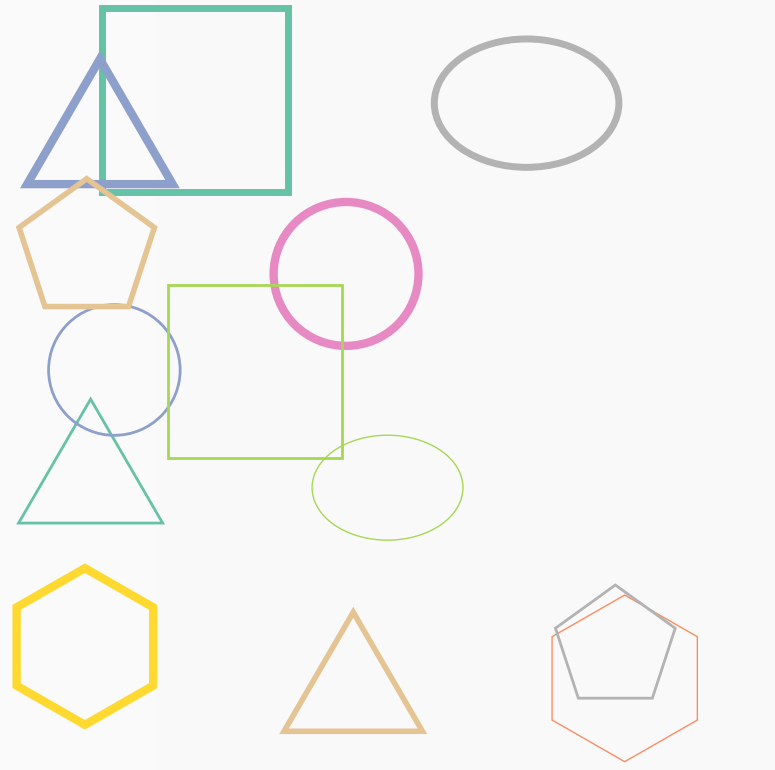[{"shape": "triangle", "thickness": 1, "radius": 0.54, "center": [0.117, 0.374]}, {"shape": "square", "thickness": 2.5, "radius": 0.6, "center": [0.251, 0.87]}, {"shape": "hexagon", "thickness": 0.5, "radius": 0.54, "center": [0.806, 0.119]}, {"shape": "circle", "thickness": 1, "radius": 0.42, "center": [0.148, 0.52]}, {"shape": "triangle", "thickness": 3, "radius": 0.54, "center": [0.129, 0.815]}, {"shape": "circle", "thickness": 3, "radius": 0.47, "center": [0.447, 0.644]}, {"shape": "square", "thickness": 1, "radius": 0.56, "center": [0.329, 0.517]}, {"shape": "oval", "thickness": 0.5, "radius": 0.49, "center": [0.5, 0.367]}, {"shape": "hexagon", "thickness": 3, "radius": 0.51, "center": [0.11, 0.16]}, {"shape": "triangle", "thickness": 2, "radius": 0.52, "center": [0.456, 0.102]}, {"shape": "pentagon", "thickness": 2, "radius": 0.46, "center": [0.112, 0.676]}, {"shape": "oval", "thickness": 2.5, "radius": 0.6, "center": [0.679, 0.866]}, {"shape": "pentagon", "thickness": 1, "radius": 0.41, "center": [0.794, 0.159]}]